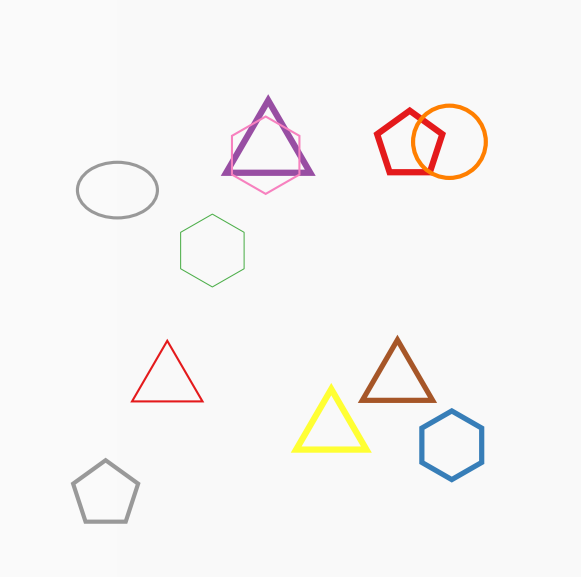[{"shape": "pentagon", "thickness": 3, "radius": 0.29, "center": [0.705, 0.749]}, {"shape": "triangle", "thickness": 1, "radius": 0.35, "center": [0.288, 0.339]}, {"shape": "hexagon", "thickness": 2.5, "radius": 0.3, "center": [0.777, 0.228]}, {"shape": "hexagon", "thickness": 0.5, "radius": 0.32, "center": [0.365, 0.565]}, {"shape": "triangle", "thickness": 3, "radius": 0.42, "center": [0.461, 0.742]}, {"shape": "circle", "thickness": 2, "radius": 0.31, "center": [0.773, 0.754]}, {"shape": "triangle", "thickness": 3, "radius": 0.35, "center": [0.57, 0.256]}, {"shape": "triangle", "thickness": 2.5, "radius": 0.35, "center": [0.684, 0.341]}, {"shape": "hexagon", "thickness": 1, "radius": 0.34, "center": [0.457, 0.73]}, {"shape": "pentagon", "thickness": 2, "radius": 0.29, "center": [0.182, 0.143]}, {"shape": "oval", "thickness": 1.5, "radius": 0.34, "center": [0.202, 0.67]}]